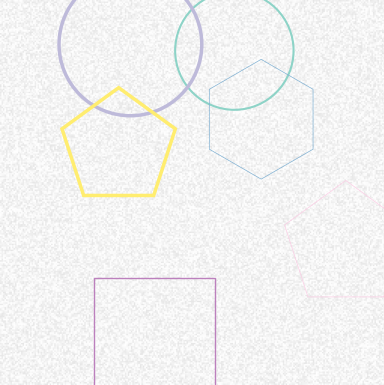[{"shape": "circle", "thickness": 1.5, "radius": 0.77, "center": [0.609, 0.869]}, {"shape": "circle", "thickness": 2.5, "radius": 0.93, "center": [0.339, 0.885]}, {"shape": "hexagon", "thickness": 0.5, "radius": 0.78, "center": [0.678, 0.69]}, {"shape": "pentagon", "thickness": 0.5, "radius": 0.84, "center": [0.898, 0.364]}, {"shape": "square", "thickness": 1, "radius": 0.79, "center": [0.402, 0.12]}, {"shape": "pentagon", "thickness": 2.5, "radius": 0.77, "center": [0.308, 0.617]}]